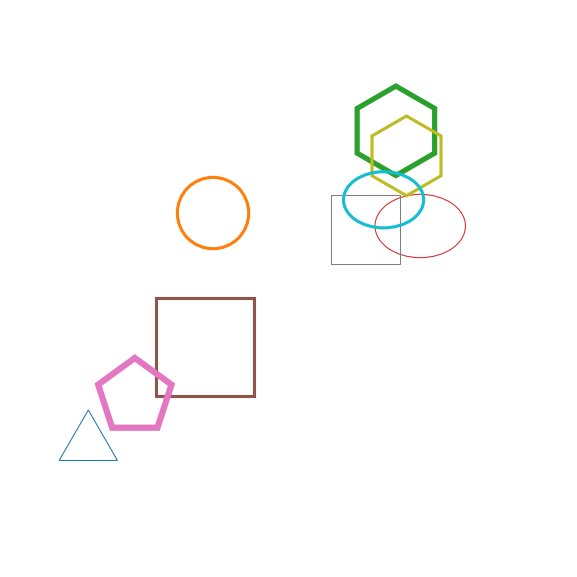[{"shape": "triangle", "thickness": 0.5, "radius": 0.29, "center": [0.153, 0.231]}, {"shape": "circle", "thickness": 1.5, "radius": 0.31, "center": [0.369, 0.63]}, {"shape": "hexagon", "thickness": 2.5, "radius": 0.39, "center": [0.686, 0.773]}, {"shape": "oval", "thickness": 0.5, "radius": 0.39, "center": [0.728, 0.608]}, {"shape": "square", "thickness": 1.5, "radius": 0.43, "center": [0.356, 0.398]}, {"shape": "pentagon", "thickness": 3, "radius": 0.33, "center": [0.233, 0.312]}, {"shape": "square", "thickness": 0.5, "radius": 0.3, "center": [0.633, 0.602]}, {"shape": "hexagon", "thickness": 1.5, "radius": 0.34, "center": [0.704, 0.729]}, {"shape": "oval", "thickness": 1.5, "radius": 0.35, "center": [0.664, 0.653]}]